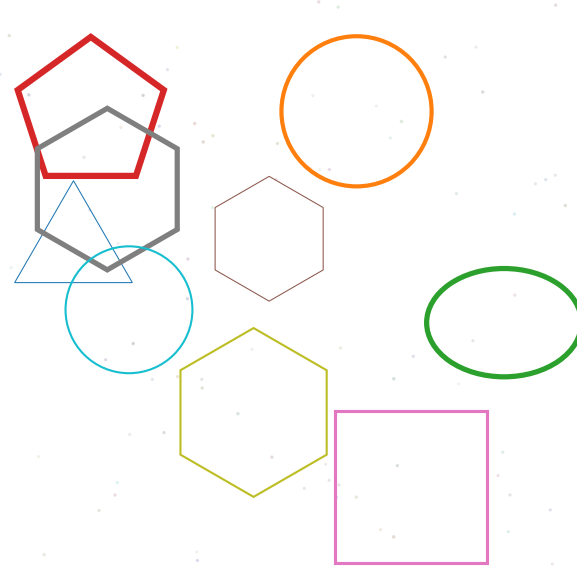[{"shape": "triangle", "thickness": 0.5, "radius": 0.59, "center": [0.127, 0.569]}, {"shape": "circle", "thickness": 2, "radius": 0.65, "center": [0.617, 0.806]}, {"shape": "oval", "thickness": 2.5, "radius": 0.67, "center": [0.873, 0.44]}, {"shape": "pentagon", "thickness": 3, "radius": 0.67, "center": [0.157, 0.802]}, {"shape": "hexagon", "thickness": 0.5, "radius": 0.54, "center": [0.466, 0.586]}, {"shape": "square", "thickness": 1.5, "radius": 0.66, "center": [0.712, 0.155]}, {"shape": "hexagon", "thickness": 2.5, "radius": 0.7, "center": [0.186, 0.672]}, {"shape": "hexagon", "thickness": 1, "radius": 0.73, "center": [0.439, 0.285]}, {"shape": "circle", "thickness": 1, "radius": 0.55, "center": [0.223, 0.463]}]